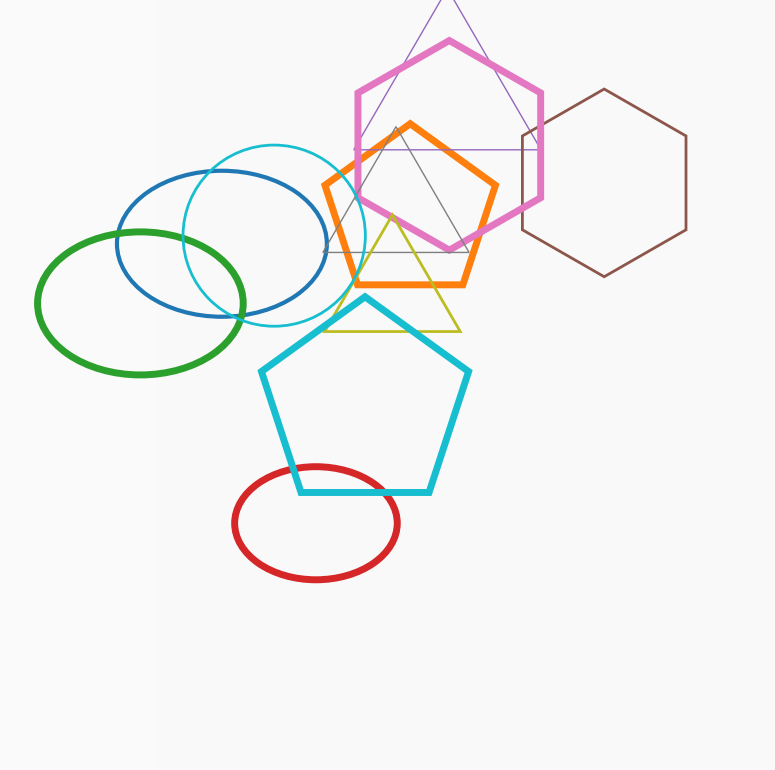[{"shape": "oval", "thickness": 1.5, "radius": 0.68, "center": [0.286, 0.683]}, {"shape": "pentagon", "thickness": 2.5, "radius": 0.58, "center": [0.529, 0.724]}, {"shape": "oval", "thickness": 2.5, "radius": 0.66, "center": [0.181, 0.606]}, {"shape": "oval", "thickness": 2.5, "radius": 0.52, "center": [0.408, 0.32]}, {"shape": "triangle", "thickness": 0.5, "radius": 0.7, "center": [0.577, 0.875]}, {"shape": "hexagon", "thickness": 1, "radius": 0.61, "center": [0.78, 0.762]}, {"shape": "hexagon", "thickness": 2.5, "radius": 0.68, "center": [0.58, 0.811]}, {"shape": "triangle", "thickness": 0.5, "radius": 0.54, "center": [0.511, 0.727]}, {"shape": "triangle", "thickness": 1, "radius": 0.51, "center": [0.506, 0.62]}, {"shape": "circle", "thickness": 1, "radius": 0.59, "center": [0.354, 0.694]}, {"shape": "pentagon", "thickness": 2.5, "radius": 0.7, "center": [0.471, 0.474]}]